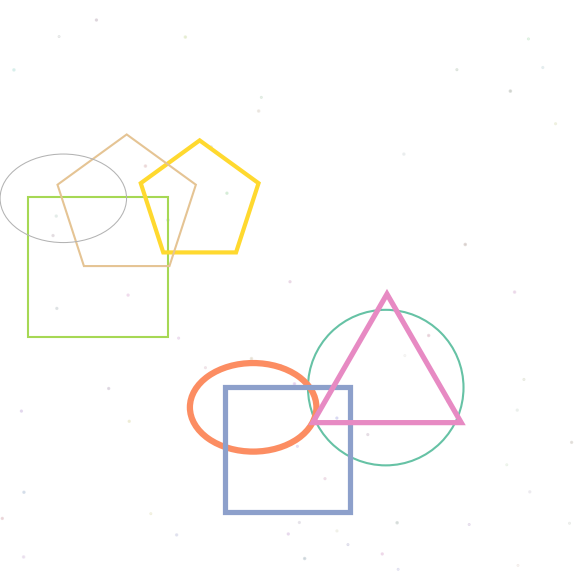[{"shape": "circle", "thickness": 1, "radius": 0.67, "center": [0.668, 0.328]}, {"shape": "oval", "thickness": 3, "radius": 0.55, "center": [0.438, 0.294]}, {"shape": "square", "thickness": 2.5, "radius": 0.54, "center": [0.498, 0.22]}, {"shape": "triangle", "thickness": 2.5, "radius": 0.74, "center": [0.67, 0.342]}, {"shape": "square", "thickness": 1, "radius": 0.61, "center": [0.169, 0.537]}, {"shape": "pentagon", "thickness": 2, "radius": 0.54, "center": [0.346, 0.649]}, {"shape": "pentagon", "thickness": 1, "radius": 0.63, "center": [0.219, 0.64]}, {"shape": "oval", "thickness": 0.5, "radius": 0.55, "center": [0.11, 0.656]}]